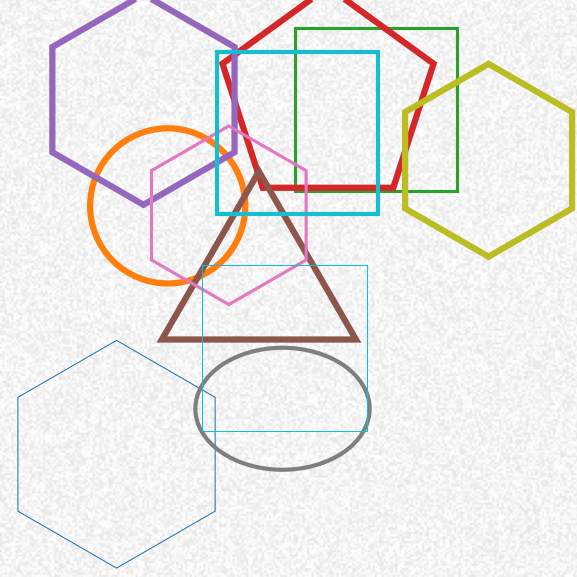[{"shape": "hexagon", "thickness": 0.5, "radius": 0.99, "center": [0.202, 0.213]}, {"shape": "circle", "thickness": 3, "radius": 0.67, "center": [0.29, 0.643]}, {"shape": "square", "thickness": 1.5, "radius": 0.7, "center": [0.651, 0.809]}, {"shape": "pentagon", "thickness": 3, "radius": 0.96, "center": [0.568, 0.829]}, {"shape": "hexagon", "thickness": 3, "radius": 0.91, "center": [0.248, 0.827]}, {"shape": "triangle", "thickness": 3, "radius": 0.97, "center": [0.448, 0.508]}, {"shape": "hexagon", "thickness": 1.5, "radius": 0.77, "center": [0.396, 0.626]}, {"shape": "oval", "thickness": 2, "radius": 0.75, "center": [0.489, 0.291]}, {"shape": "hexagon", "thickness": 3, "radius": 0.83, "center": [0.846, 0.722]}, {"shape": "square", "thickness": 2, "radius": 0.7, "center": [0.516, 0.769]}, {"shape": "square", "thickness": 0.5, "radius": 0.72, "center": [0.493, 0.397]}]